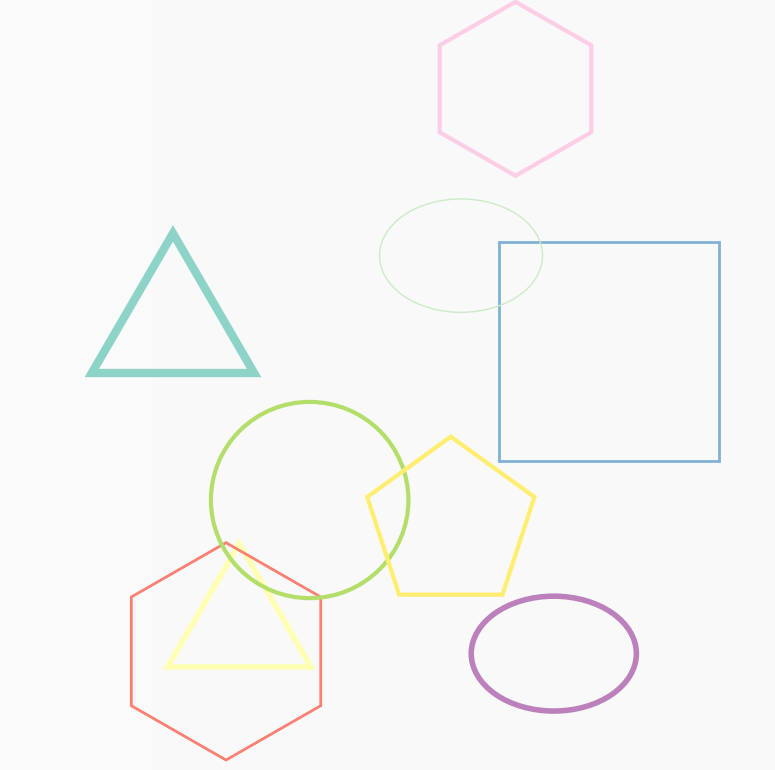[{"shape": "triangle", "thickness": 3, "radius": 0.6, "center": [0.223, 0.576]}, {"shape": "triangle", "thickness": 2, "radius": 0.53, "center": [0.309, 0.187]}, {"shape": "hexagon", "thickness": 1, "radius": 0.71, "center": [0.292, 0.154]}, {"shape": "square", "thickness": 1, "radius": 0.71, "center": [0.786, 0.544]}, {"shape": "circle", "thickness": 1.5, "radius": 0.64, "center": [0.4, 0.351]}, {"shape": "hexagon", "thickness": 1.5, "radius": 0.56, "center": [0.665, 0.885]}, {"shape": "oval", "thickness": 2, "radius": 0.53, "center": [0.715, 0.151]}, {"shape": "oval", "thickness": 0.5, "radius": 0.53, "center": [0.595, 0.668]}, {"shape": "pentagon", "thickness": 1.5, "radius": 0.57, "center": [0.582, 0.319]}]